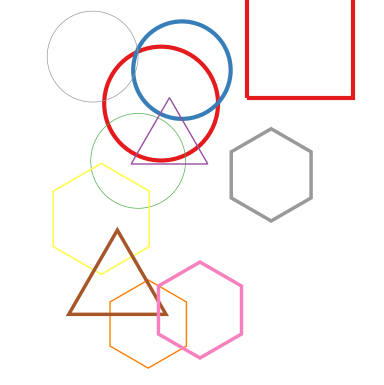[{"shape": "square", "thickness": 3, "radius": 0.69, "center": [0.779, 0.883]}, {"shape": "circle", "thickness": 3, "radius": 0.74, "center": [0.418, 0.731]}, {"shape": "circle", "thickness": 3, "radius": 0.63, "center": [0.473, 0.818]}, {"shape": "circle", "thickness": 0.5, "radius": 0.62, "center": [0.359, 0.582]}, {"shape": "triangle", "thickness": 1, "radius": 0.57, "center": [0.44, 0.631]}, {"shape": "hexagon", "thickness": 1, "radius": 0.57, "center": [0.385, 0.158]}, {"shape": "hexagon", "thickness": 1, "radius": 0.72, "center": [0.263, 0.431]}, {"shape": "triangle", "thickness": 2.5, "radius": 0.73, "center": [0.305, 0.256]}, {"shape": "hexagon", "thickness": 2.5, "radius": 0.62, "center": [0.519, 0.195]}, {"shape": "hexagon", "thickness": 2.5, "radius": 0.6, "center": [0.704, 0.546]}, {"shape": "circle", "thickness": 0.5, "radius": 0.59, "center": [0.241, 0.853]}]